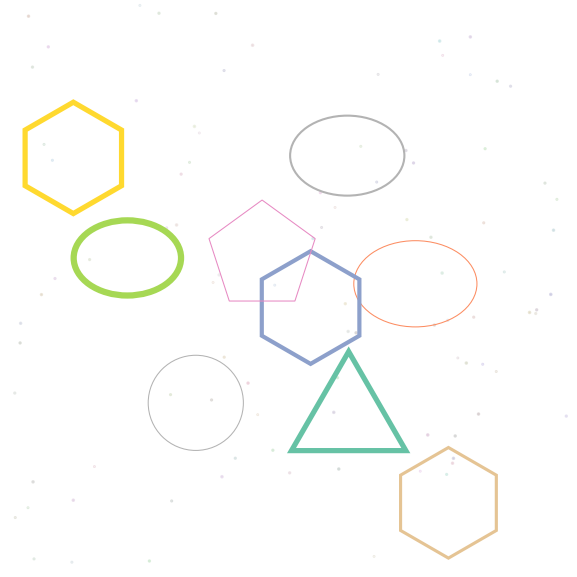[{"shape": "triangle", "thickness": 2.5, "radius": 0.57, "center": [0.604, 0.276]}, {"shape": "oval", "thickness": 0.5, "radius": 0.53, "center": [0.719, 0.508]}, {"shape": "hexagon", "thickness": 2, "radius": 0.49, "center": [0.538, 0.467]}, {"shape": "pentagon", "thickness": 0.5, "radius": 0.48, "center": [0.454, 0.556]}, {"shape": "oval", "thickness": 3, "radius": 0.46, "center": [0.221, 0.553]}, {"shape": "hexagon", "thickness": 2.5, "radius": 0.48, "center": [0.127, 0.726]}, {"shape": "hexagon", "thickness": 1.5, "radius": 0.48, "center": [0.777, 0.128]}, {"shape": "oval", "thickness": 1, "radius": 0.49, "center": [0.601, 0.73]}, {"shape": "circle", "thickness": 0.5, "radius": 0.41, "center": [0.339, 0.302]}]